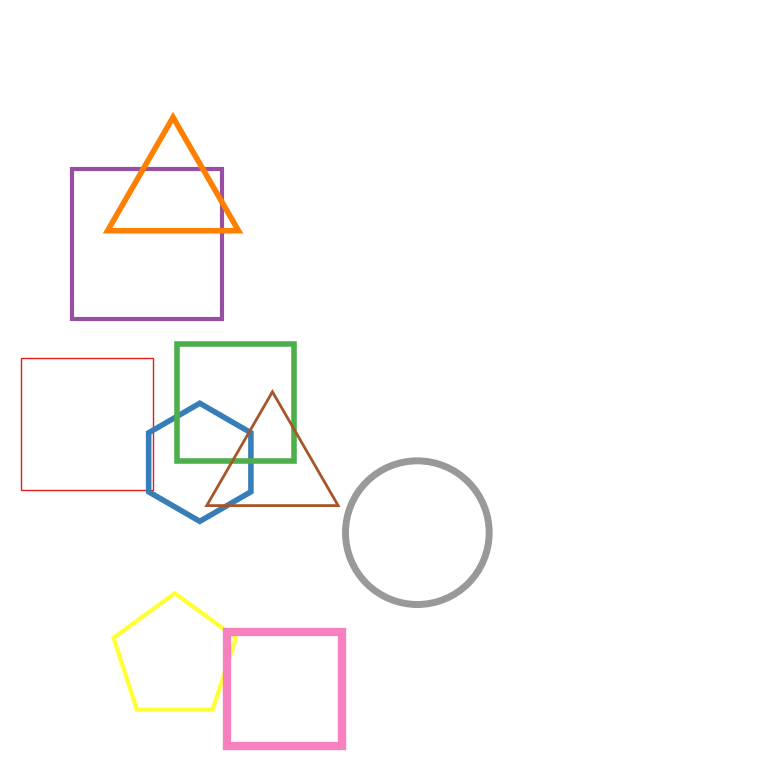[{"shape": "square", "thickness": 0.5, "radius": 0.43, "center": [0.113, 0.449]}, {"shape": "hexagon", "thickness": 2, "radius": 0.38, "center": [0.259, 0.4]}, {"shape": "square", "thickness": 2, "radius": 0.38, "center": [0.306, 0.478]}, {"shape": "square", "thickness": 1.5, "radius": 0.49, "center": [0.19, 0.683]}, {"shape": "triangle", "thickness": 2, "radius": 0.49, "center": [0.225, 0.749]}, {"shape": "pentagon", "thickness": 1.5, "radius": 0.42, "center": [0.227, 0.146]}, {"shape": "triangle", "thickness": 1, "radius": 0.49, "center": [0.354, 0.393]}, {"shape": "square", "thickness": 3, "radius": 0.37, "center": [0.369, 0.105]}, {"shape": "circle", "thickness": 2.5, "radius": 0.47, "center": [0.542, 0.308]}]